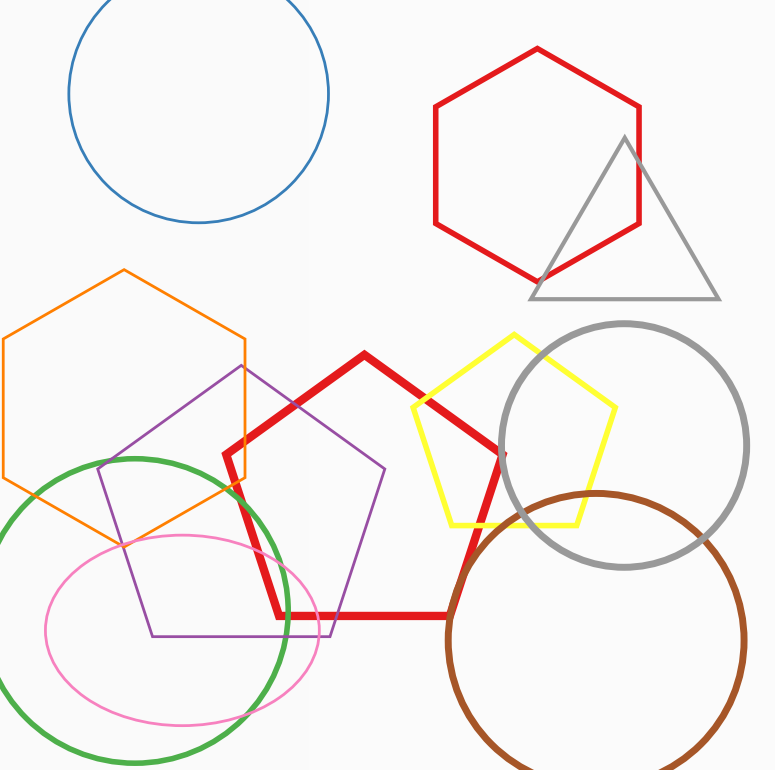[{"shape": "pentagon", "thickness": 3, "radius": 0.94, "center": [0.47, 0.352]}, {"shape": "hexagon", "thickness": 2, "radius": 0.76, "center": [0.693, 0.786]}, {"shape": "circle", "thickness": 1, "radius": 0.84, "center": [0.256, 0.878]}, {"shape": "circle", "thickness": 2, "radius": 0.99, "center": [0.174, 0.207]}, {"shape": "pentagon", "thickness": 1, "radius": 0.97, "center": [0.311, 0.331]}, {"shape": "hexagon", "thickness": 1, "radius": 0.9, "center": [0.16, 0.47]}, {"shape": "pentagon", "thickness": 2, "radius": 0.69, "center": [0.663, 0.428]}, {"shape": "circle", "thickness": 2.5, "radius": 0.95, "center": [0.769, 0.168]}, {"shape": "oval", "thickness": 1, "radius": 0.88, "center": [0.235, 0.181]}, {"shape": "triangle", "thickness": 1.5, "radius": 0.7, "center": [0.806, 0.681]}, {"shape": "circle", "thickness": 2.5, "radius": 0.79, "center": [0.805, 0.421]}]